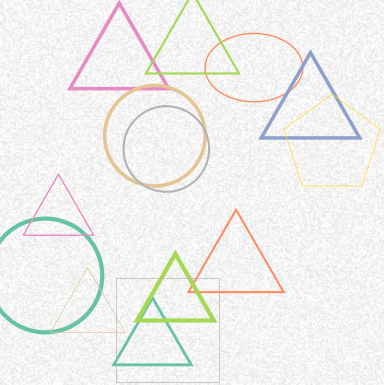[{"shape": "circle", "thickness": 3, "radius": 0.74, "center": [0.118, 0.284]}, {"shape": "triangle", "thickness": 2, "radius": 0.58, "center": [0.396, 0.11]}, {"shape": "oval", "thickness": 1, "radius": 0.63, "center": [0.66, 0.824]}, {"shape": "triangle", "thickness": 1.5, "radius": 0.71, "center": [0.613, 0.313]}, {"shape": "triangle", "thickness": 2.5, "radius": 0.74, "center": [0.806, 0.716]}, {"shape": "triangle", "thickness": 2.5, "radius": 0.74, "center": [0.31, 0.844]}, {"shape": "triangle", "thickness": 1, "radius": 0.53, "center": [0.152, 0.442]}, {"shape": "triangle", "thickness": 3, "radius": 0.58, "center": [0.456, 0.225]}, {"shape": "triangle", "thickness": 1.5, "radius": 0.7, "center": [0.5, 0.879]}, {"shape": "pentagon", "thickness": 0.5, "radius": 0.66, "center": [0.863, 0.624]}, {"shape": "circle", "thickness": 2.5, "radius": 0.65, "center": [0.402, 0.648]}, {"shape": "triangle", "thickness": 0.5, "radius": 0.56, "center": [0.228, 0.193]}, {"shape": "circle", "thickness": 1.5, "radius": 0.56, "center": [0.432, 0.613]}, {"shape": "square", "thickness": 0.5, "radius": 0.67, "center": [0.436, 0.143]}]